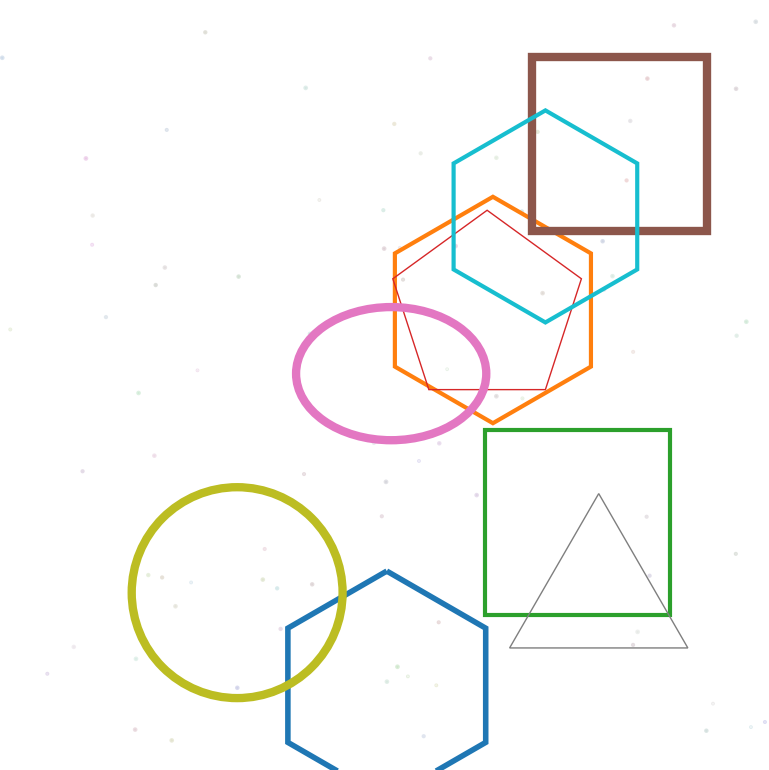[{"shape": "hexagon", "thickness": 2, "radius": 0.74, "center": [0.502, 0.11]}, {"shape": "hexagon", "thickness": 1.5, "radius": 0.74, "center": [0.64, 0.597]}, {"shape": "square", "thickness": 1.5, "radius": 0.6, "center": [0.75, 0.322]}, {"shape": "pentagon", "thickness": 0.5, "radius": 0.64, "center": [0.633, 0.598]}, {"shape": "square", "thickness": 3, "radius": 0.57, "center": [0.804, 0.813]}, {"shape": "oval", "thickness": 3, "radius": 0.62, "center": [0.508, 0.515]}, {"shape": "triangle", "thickness": 0.5, "radius": 0.67, "center": [0.778, 0.225]}, {"shape": "circle", "thickness": 3, "radius": 0.68, "center": [0.308, 0.23]}, {"shape": "hexagon", "thickness": 1.5, "radius": 0.69, "center": [0.708, 0.719]}]